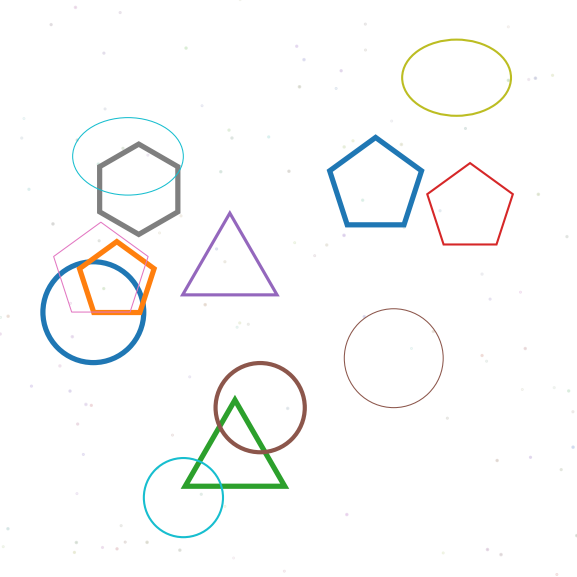[{"shape": "circle", "thickness": 2.5, "radius": 0.44, "center": [0.162, 0.459]}, {"shape": "pentagon", "thickness": 2.5, "radius": 0.42, "center": [0.65, 0.677]}, {"shape": "pentagon", "thickness": 2.5, "radius": 0.34, "center": [0.202, 0.513]}, {"shape": "triangle", "thickness": 2.5, "radius": 0.5, "center": [0.407, 0.207]}, {"shape": "pentagon", "thickness": 1, "radius": 0.39, "center": [0.814, 0.639]}, {"shape": "triangle", "thickness": 1.5, "radius": 0.47, "center": [0.398, 0.536]}, {"shape": "circle", "thickness": 2, "radius": 0.39, "center": [0.451, 0.293]}, {"shape": "circle", "thickness": 0.5, "radius": 0.43, "center": [0.682, 0.379]}, {"shape": "pentagon", "thickness": 0.5, "radius": 0.43, "center": [0.175, 0.528]}, {"shape": "hexagon", "thickness": 2.5, "radius": 0.39, "center": [0.24, 0.671]}, {"shape": "oval", "thickness": 1, "radius": 0.47, "center": [0.791, 0.865]}, {"shape": "oval", "thickness": 0.5, "radius": 0.48, "center": [0.222, 0.728]}, {"shape": "circle", "thickness": 1, "radius": 0.34, "center": [0.318, 0.137]}]